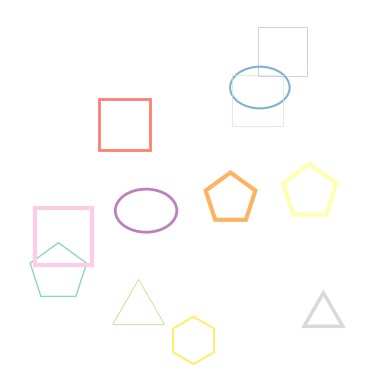[{"shape": "pentagon", "thickness": 1, "radius": 0.39, "center": [0.152, 0.292]}, {"shape": "pentagon", "thickness": 3, "radius": 0.36, "center": [0.805, 0.501]}, {"shape": "square", "thickness": 0.5, "radius": 0.32, "center": [0.735, 0.866]}, {"shape": "square", "thickness": 2, "radius": 0.33, "center": [0.324, 0.677]}, {"shape": "oval", "thickness": 1.5, "radius": 0.39, "center": [0.675, 0.773]}, {"shape": "pentagon", "thickness": 3, "radius": 0.34, "center": [0.599, 0.484]}, {"shape": "triangle", "thickness": 0.5, "radius": 0.39, "center": [0.36, 0.197]}, {"shape": "square", "thickness": 3, "radius": 0.37, "center": [0.165, 0.386]}, {"shape": "triangle", "thickness": 2.5, "radius": 0.29, "center": [0.84, 0.181]}, {"shape": "oval", "thickness": 2, "radius": 0.4, "center": [0.379, 0.453]}, {"shape": "square", "thickness": 0.5, "radius": 0.33, "center": [0.668, 0.739]}, {"shape": "hexagon", "thickness": 1.5, "radius": 0.31, "center": [0.503, 0.116]}]